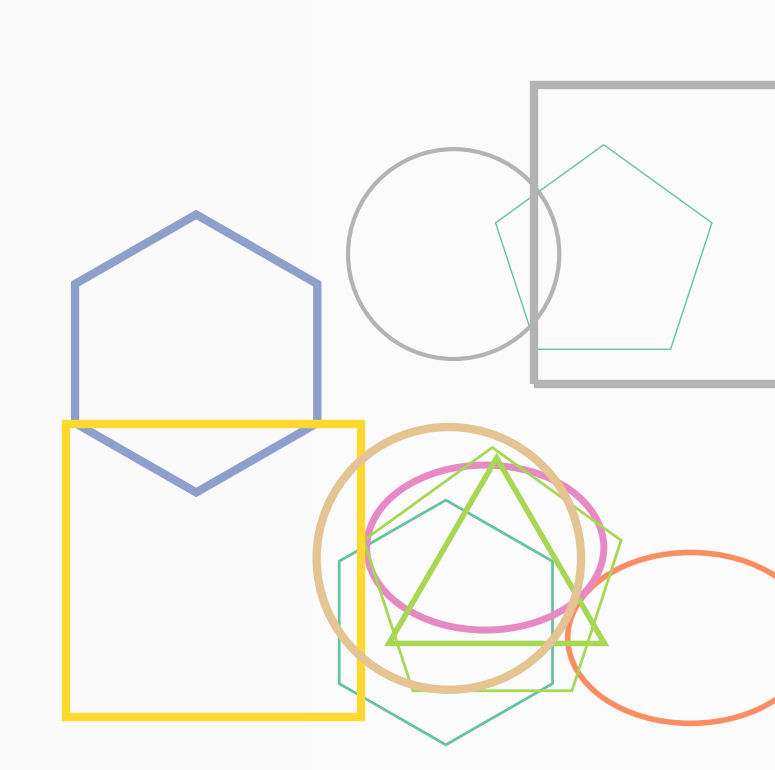[{"shape": "hexagon", "thickness": 1, "radius": 0.79, "center": [0.575, 0.192]}, {"shape": "pentagon", "thickness": 0.5, "radius": 0.73, "center": [0.779, 0.665]}, {"shape": "oval", "thickness": 2, "radius": 0.79, "center": [0.891, 0.172]}, {"shape": "hexagon", "thickness": 3, "radius": 0.9, "center": [0.253, 0.541]}, {"shape": "oval", "thickness": 2.5, "radius": 0.77, "center": [0.626, 0.289]}, {"shape": "pentagon", "thickness": 1, "radius": 0.87, "center": [0.635, 0.244]}, {"shape": "triangle", "thickness": 2, "radius": 0.8, "center": [0.641, 0.245]}, {"shape": "square", "thickness": 3, "radius": 0.95, "center": [0.276, 0.259]}, {"shape": "circle", "thickness": 3, "radius": 0.85, "center": [0.579, 0.275]}, {"shape": "circle", "thickness": 1.5, "radius": 0.68, "center": [0.585, 0.67]}, {"shape": "square", "thickness": 3, "radius": 0.97, "center": [0.883, 0.696]}]